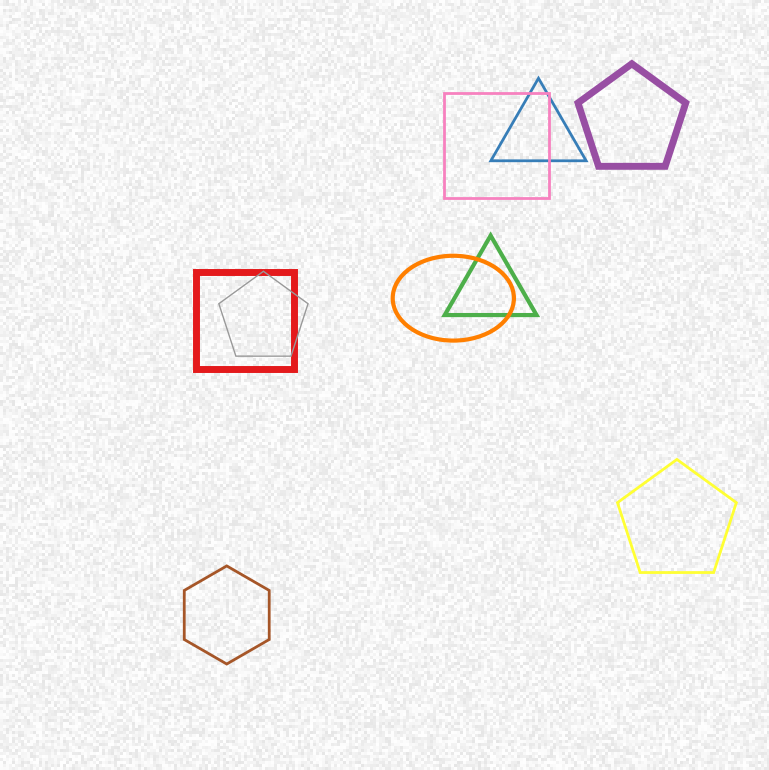[{"shape": "square", "thickness": 2.5, "radius": 0.32, "center": [0.319, 0.584]}, {"shape": "triangle", "thickness": 1, "radius": 0.36, "center": [0.699, 0.827]}, {"shape": "triangle", "thickness": 1.5, "radius": 0.34, "center": [0.637, 0.625]}, {"shape": "pentagon", "thickness": 2.5, "radius": 0.37, "center": [0.821, 0.844]}, {"shape": "oval", "thickness": 1.5, "radius": 0.39, "center": [0.589, 0.613]}, {"shape": "pentagon", "thickness": 1, "radius": 0.41, "center": [0.879, 0.322]}, {"shape": "hexagon", "thickness": 1, "radius": 0.32, "center": [0.294, 0.201]}, {"shape": "square", "thickness": 1, "radius": 0.34, "center": [0.645, 0.811]}, {"shape": "pentagon", "thickness": 0.5, "radius": 0.3, "center": [0.342, 0.587]}]